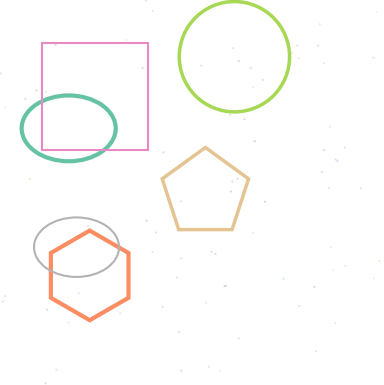[{"shape": "oval", "thickness": 3, "radius": 0.61, "center": [0.178, 0.667]}, {"shape": "hexagon", "thickness": 3, "radius": 0.58, "center": [0.233, 0.285]}, {"shape": "square", "thickness": 1.5, "radius": 0.69, "center": [0.247, 0.75]}, {"shape": "circle", "thickness": 2.5, "radius": 0.72, "center": [0.609, 0.853]}, {"shape": "pentagon", "thickness": 2.5, "radius": 0.59, "center": [0.533, 0.499]}, {"shape": "oval", "thickness": 1.5, "radius": 0.55, "center": [0.199, 0.358]}]